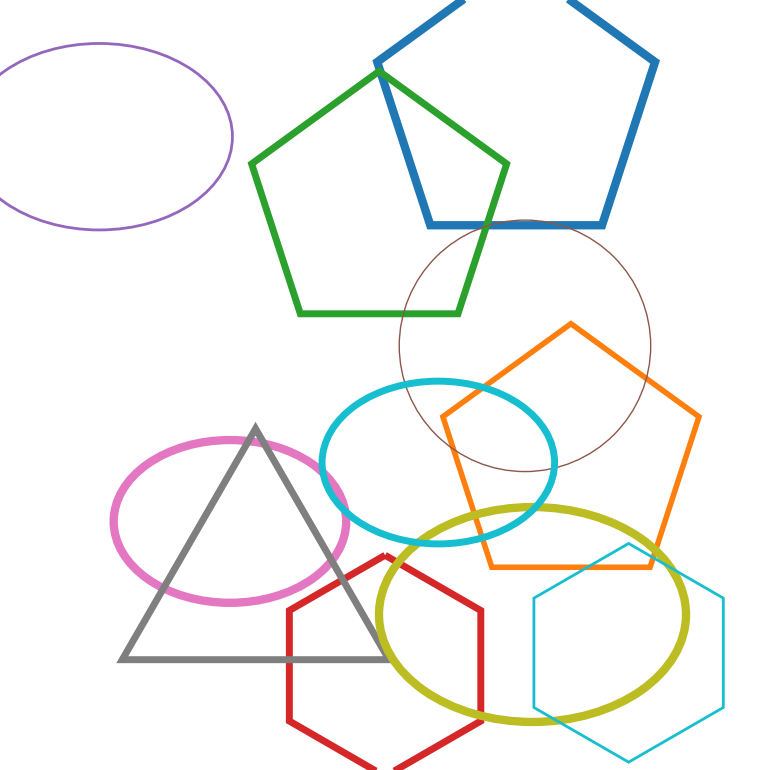[{"shape": "pentagon", "thickness": 3, "radius": 0.95, "center": [0.67, 0.861]}, {"shape": "pentagon", "thickness": 2, "radius": 0.87, "center": [0.741, 0.405]}, {"shape": "pentagon", "thickness": 2.5, "radius": 0.87, "center": [0.492, 0.733]}, {"shape": "hexagon", "thickness": 2.5, "radius": 0.72, "center": [0.5, 0.135]}, {"shape": "oval", "thickness": 1, "radius": 0.86, "center": [0.129, 0.822]}, {"shape": "circle", "thickness": 0.5, "radius": 0.82, "center": [0.682, 0.551]}, {"shape": "oval", "thickness": 3, "radius": 0.75, "center": [0.299, 0.323]}, {"shape": "triangle", "thickness": 2.5, "radius": 1.0, "center": [0.332, 0.243]}, {"shape": "oval", "thickness": 3, "radius": 1.0, "center": [0.692, 0.202]}, {"shape": "hexagon", "thickness": 1, "radius": 0.71, "center": [0.816, 0.152]}, {"shape": "oval", "thickness": 2.5, "radius": 0.75, "center": [0.569, 0.399]}]